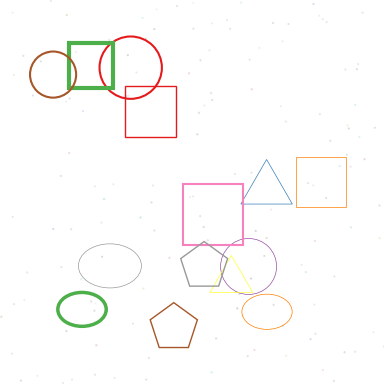[{"shape": "square", "thickness": 1, "radius": 0.33, "center": [0.391, 0.711]}, {"shape": "circle", "thickness": 1.5, "radius": 0.4, "center": [0.34, 0.824]}, {"shape": "triangle", "thickness": 0.5, "radius": 0.39, "center": [0.692, 0.509]}, {"shape": "oval", "thickness": 2.5, "radius": 0.31, "center": [0.213, 0.196]}, {"shape": "square", "thickness": 3, "radius": 0.29, "center": [0.236, 0.829]}, {"shape": "circle", "thickness": 0.5, "radius": 0.36, "center": [0.646, 0.308]}, {"shape": "oval", "thickness": 0.5, "radius": 0.33, "center": [0.694, 0.19]}, {"shape": "square", "thickness": 0.5, "radius": 0.32, "center": [0.834, 0.527]}, {"shape": "triangle", "thickness": 0.5, "radius": 0.32, "center": [0.601, 0.272]}, {"shape": "circle", "thickness": 1.5, "radius": 0.3, "center": [0.138, 0.806]}, {"shape": "pentagon", "thickness": 1, "radius": 0.32, "center": [0.451, 0.149]}, {"shape": "square", "thickness": 1.5, "radius": 0.39, "center": [0.554, 0.443]}, {"shape": "pentagon", "thickness": 1, "radius": 0.32, "center": [0.53, 0.309]}, {"shape": "oval", "thickness": 0.5, "radius": 0.41, "center": [0.285, 0.309]}]